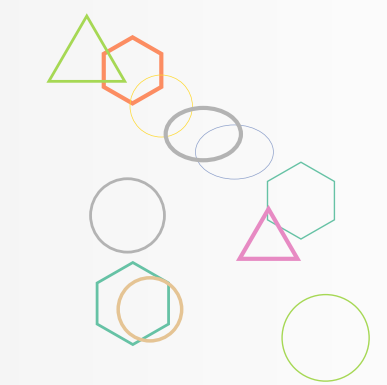[{"shape": "hexagon", "thickness": 1, "radius": 0.5, "center": [0.777, 0.479]}, {"shape": "hexagon", "thickness": 2, "radius": 0.53, "center": [0.343, 0.212]}, {"shape": "hexagon", "thickness": 3, "radius": 0.43, "center": [0.342, 0.817]}, {"shape": "oval", "thickness": 0.5, "radius": 0.5, "center": [0.605, 0.605]}, {"shape": "triangle", "thickness": 3, "radius": 0.43, "center": [0.693, 0.371]}, {"shape": "circle", "thickness": 1, "radius": 0.56, "center": [0.84, 0.122]}, {"shape": "triangle", "thickness": 2, "radius": 0.57, "center": [0.224, 0.845]}, {"shape": "circle", "thickness": 0.5, "radius": 0.4, "center": [0.416, 0.725]}, {"shape": "circle", "thickness": 2.5, "radius": 0.41, "center": [0.387, 0.197]}, {"shape": "oval", "thickness": 3, "radius": 0.49, "center": [0.525, 0.652]}, {"shape": "circle", "thickness": 2, "radius": 0.48, "center": [0.329, 0.44]}]